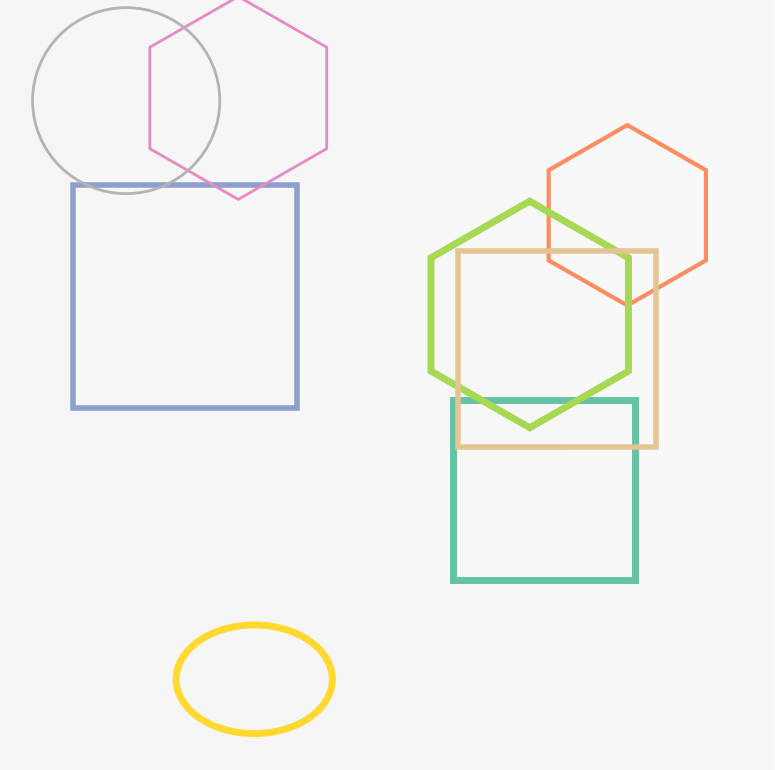[{"shape": "square", "thickness": 2.5, "radius": 0.59, "center": [0.702, 0.363]}, {"shape": "hexagon", "thickness": 1.5, "radius": 0.59, "center": [0.809, 0.72]}, {"shape": "square", "thickness": 2, "radius": 0.72, "center": [0.238, 0.615]}, {"shape": "hexagon", "thickness": 1, "radius": 0.66, "center": [0.307, 0.873]}, {"shape": "hexagon", "thickness": 2.5, "radius": 0.74, "center": [0.683, 0.592]}, {"shape": "oval", "thickness": 2.5, "radius": 0.5, "center": [0.328, 0.118]}, {"shape": "square", "thickness": 2, "radius": 0.64, "center": [0.719, 0.547]}, {"shape": "circle", "thickness": 1, "radius": 0.6, "center": [0.163, 0.869]}]